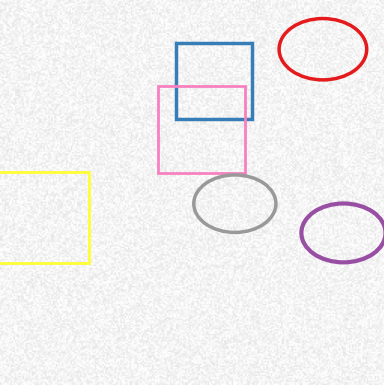[{"shape": "oval", "thickness": 2.5, "radius": 0.57, "center": [0.839, 0.872]}, {"shape": "square", "thickness": 2.5, "radius": 0.49, "center": [0.555, 0.789]}, {"shape": "oval", "thickness": 3, "radius": 0.55, "center": [0.892, 0.395]}, {"shape": "square", "thickness": 2, "radius": 0.59, "center": [0.113, 0.435]}, {"shape": "square", "thickness": 2, "radius": 0.57, "center": [0.523, 0.664]}, {"shape": "oval", "thickness": 2.5, "radius": 0.53, "center": [0.61, 0.471]}]